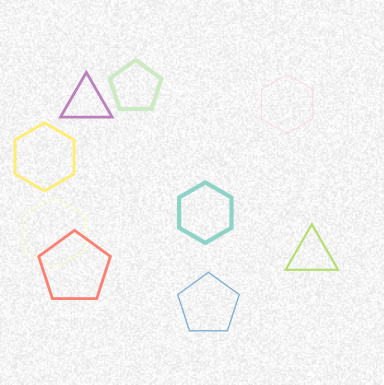[{"shape": "hexagon", "thickness": 3, "radius": 0.39, "center": [0.533, 0.448]}, {"shape": "hexagon", "thickness": 0.5, "radius": 0.46, "center": [0.14, 0.395]}, {"shape": "pentagon", "thickness": 2, "radius": 0.49, "center": [0.194, 0.304]}, {"shape": "pentagon", "thickness": 1, "radius": 0.42, "center": [0.541, 0.209]}, {"shape": "triangle", "thickness": 1.5, "radius": 0.39, "center": [0.81, 0.339]}, {"shape": "hexagon", "thickness": 0.5, "radius": 0.39, "center": [0.746, 0.73]}, {"shape": "triangle", "thickness": 2, "radius": 0.39, "center": [0.224, 0.735]}, {"shape": "pentagon", "thickness": 3, "radius": 0.35, "center": [0.352, 0.774]}, {"shape": "hexagon", "thickness": 2, "radius": 0.44, "center": [0.116, 0.592]}]